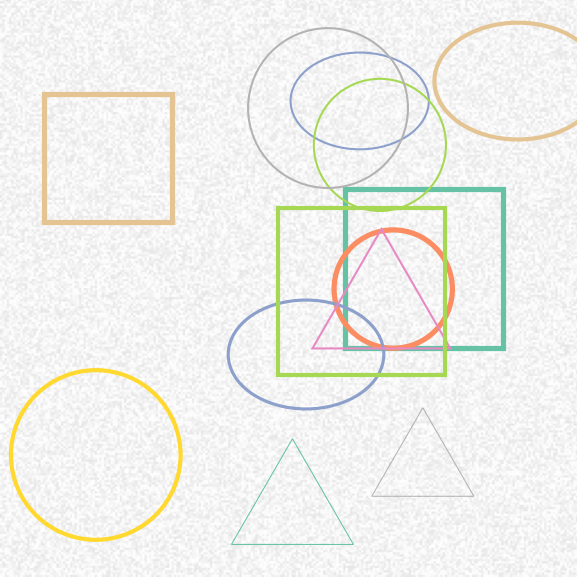[{"shape": "triangle", "thickness": 0.5, "radius": 0.61, "center": [0.506, 0.117]}, {"shape": "square", "thickness": 2.5, "radius": 0.68, "center": [0.735, 0.534]}, {"shape": "circle", "thickness": 2.5, "radius": 0.51, "center": [0.681, 0.499]}, {"shape": "oval", "thickness": 1.5, "radius": 0.67, "center": [0.53, 0.385]}, {"shape": "oval", "thickness": 1, "radius": 0.6, "center": [0.623, 0.824]}, {"shape": "triangle", "thickness": 1, "radius": 0.69, "center": [0.66, 0.465]}, {"shape": "square", "thickness": 2, "radius": 0.72, "center": [0.625, 0.495]}, {"shape": "circle", "thickness": 1, "radius": 0.57, "center": [0.658, 0.748]}, {"shape": "circle", "thickness": 2, "radius": 0.73, "center": [0.166, 0.211]}, {"shape": "square", "thickness": 2.5, "radius": 0.55, "center": [0.187, 0.725]}, {"shape": "oval", "thickness": 2, "radius": 0.72, "center": [0.897, 0.859]}, {"shape": "triangle", "thickness": 0.5, "radius": 0.51, "center": [0.732, 0.191]}, {"shape": "circle", "thickness": 1, "radius": 0.69, "center": [0.568, 0.812]}]